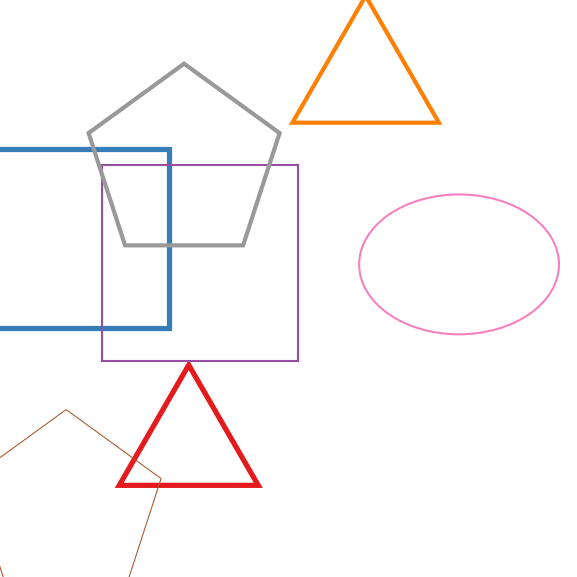[{"shape": "triangle", "thickness": 2.5, "radius": 0.69, "center": [0.327, 0.228]}, {"shape": "square", "thickness": 2.5, "radius": 0.77, "center": [0.138, 0.586]}, {"shape": "square", "thickness": 1, "radius": 0.85, "center": [0.346, 0.544]}, {"shape": "triangle", "thickness": 2, "radius": 0.73, "center": [0.633, 0.86]}, {"shape": "pentagon", "thickness": 0.5, "radius": 0.86, "center": [0.115, 0.117]}, {"shape": "oval", "thickness": 1, "radius": 0.87, "center": [0.795, 0.541]}, {"shape": "pentagon", "thickness": 2, "radius": 0.87, "center": [0.319, 0.715]}]